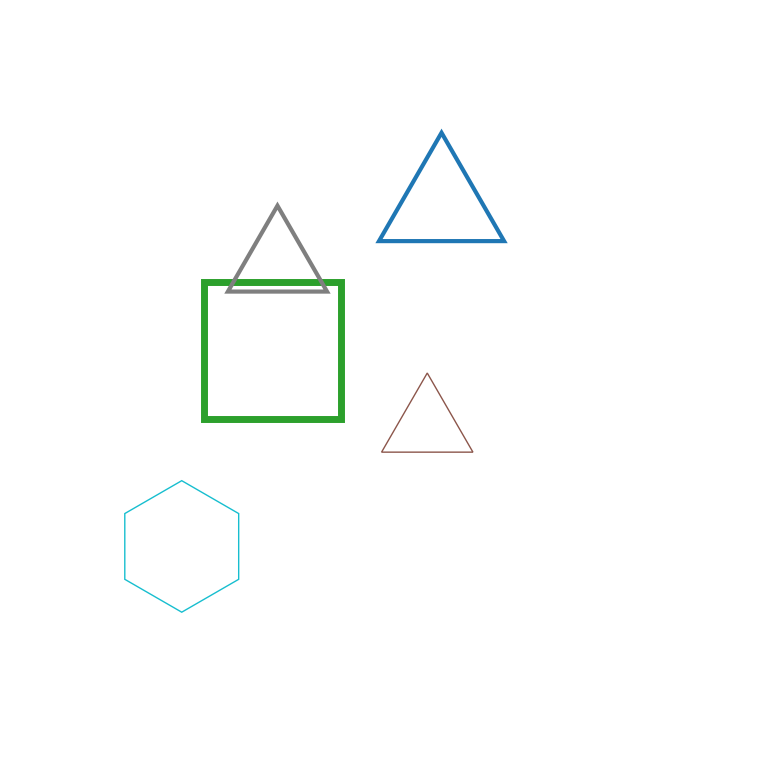[{"shape": "triangle", "thickness": 1.5, "radius": 0.47, "center": [0.573, 0.734]}, {"shape": "square", "thickness": 2.5, "radius": 0.44, "center": [0.353, 0.545]}, {"shape": "triangle", "thickness": 0.5, "radius": 0.34, "center": [0.555, 0.447]}, {"shape": "triangle", "thickness": 1.5, "radius": 0.37, "center": [0.36, 0.659]}, {"shape": "hexagon", "thickness": 0.5, "radius": 0.43, "center": [0.236, 0.29]}]